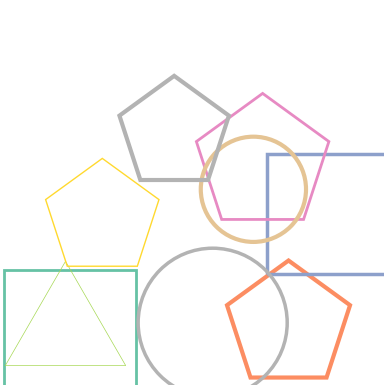[{"shape": "square", "thickness": 2, "radius": 0.86, "center": [0.181, 0.128]}, {"shape": "pentagon", "thickness": 3, "radius": 0.84, "center": [0.749, 0.155]}, {"shape": "square", "thickness": 2.5, "radius": 0.78, "center": [0.85, 0.445]}, {"shape": "pentagon", "thickness": 2, "radius": 0.9, "center": [0.682, 0.576]}, {"shape": "triangle", "thickness": 0.5, "radius": 0.9, "center": [0.17, 0.141]}, {"shape": "pentagon", "thickness": 1, "radius": 0.77, "center": [0.266, 0.434]}, {"shape": "circle", "thickness": 3, "radius": 0.68, "center": [0.658, 0.508]}, {"shape": "circle", "thickness": 2.5, "radius": 0.97, "center": [0.552, 0.162]}, {"shape": "pentagon", "thickness": 3, "radius": 0.75, "center": [0.452, 0.653]}]